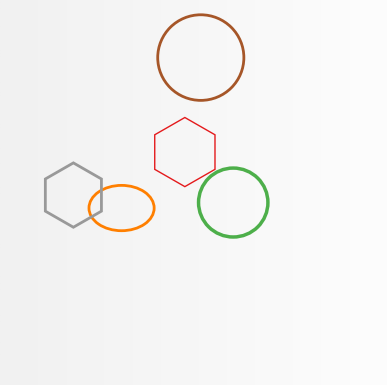[{"shape": "hexagon", "thickness": 1, "radius": 0.45, "center": [0.477, 0.605]}, {"shape": "circle", "thickness": 2.5, "radius": 0.45, "center": [0.602, 0.474]}, {"shape": "oval", "thickness": 2, "radius": 0.42, "center": [0.314, 0.46]}, {"shape": "circle", "thickness": 2, "radius": 0.56, "center": [0.518, 0.85]}, {"shape": "hexagon", "thickness": 2, "radius": 0.42, "center": [0.189, 0.493]}]